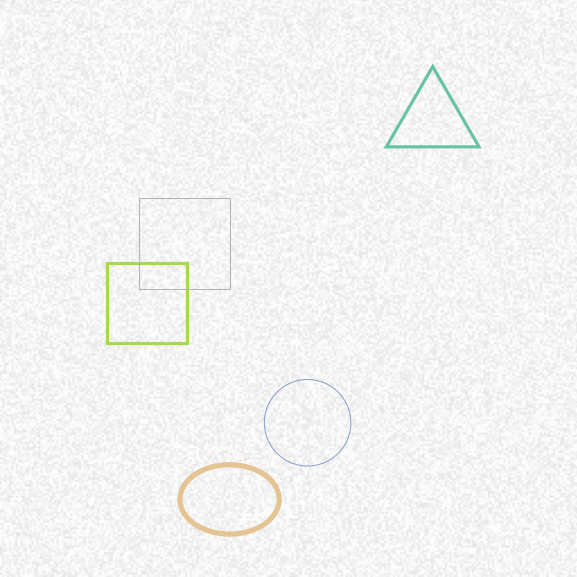[{"shape": "triangle", "thickness": 1.5, "radius": 0.46, "center": [0.749, 0.791]}, {"shape": "circle", "thickness": 0.5, "radius": 0.37, "center": [0.533, 0.267]}, {"shape": "square", "thickness": 1.5, "radius": 0.35, "center": [0.255, 0.475]}, {"shape": "oval", "thickness": 2.5, "radius": 0.43, "center": [0.398, 0.134]}, {"shape": "square", "thickness": 0.5, "radius": 0.4, "center": [0.32, 0.577]}]